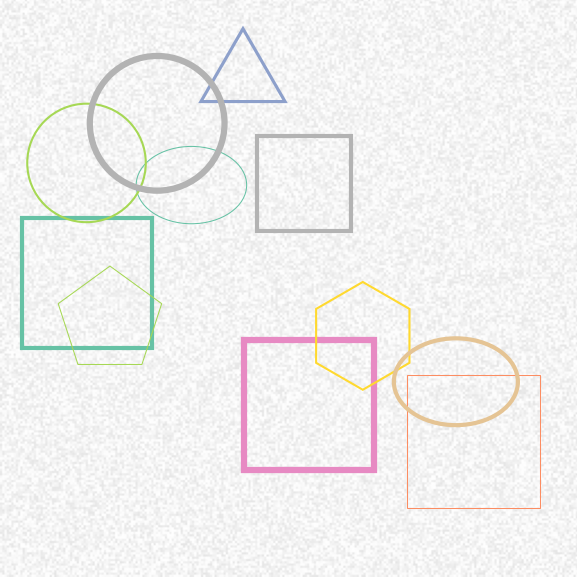[{"shape": "square", "thickness": 2, "radius": 0.56, "center": [0.15, 0.509]}, {"shape": "oval", "thickness": 0.5, "radius": 0.48, "center": [0.331, 0.679]}, {"shape": "square", "thickness": 0.5, "radius": 0.58, "center": [0.82, 0.235]}, {"shape": "triangle", "thickness": 1.5, "radius": 0.42, "center": [0.421, 0.865]}, {"shape": "square", "thickness": 3, "radius": 0.56, "center": [0.535, 0.298]}, {"shape": "pentagon", "thickness": 0.5, "radius": 0.47, "center": [0.19, 0.444]}, {"shape": "circle", "thickness": 1, "radius": 0.51, "center": [0.15, 0.717]}, {"shape": "hexagon", "thickness": 1, "radius": 0.47, "center": [0.628, 0.418]}, {"shape": "oval", "thickness": 2, "radius": 0.54, "center": [0.789, 0.338]}, {"shape": "circle", "thickness": 3, "radius": 0.58, "center": [0.272, 0.786]}, {"shape": "square", "thickness": 2, "radius": 0.41, "center": [0.526, 0.681]}]